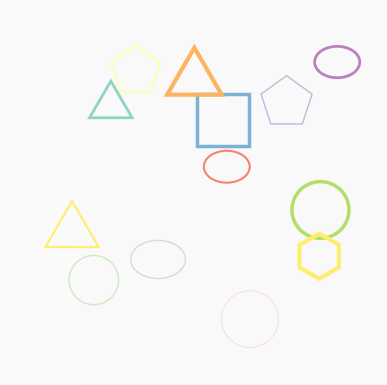[{"shape": "triangle", "thickness": 2, "radius": 0.32, "center": [0.286, 0.726]}, {"shape": "pentagon", "thickness": 1.5, "radius": 0.33, "center": [0.349, 0.816]}, {"shape": "pentagon", "thickness": 1, "radius": 0.35, "center": [0.74, 0.734]}, {"shape": "oval", "thickness": 1.5, "radius": 0.3, "center": [0.585, 0.567]}, {"shape": "square", "thickness": 2.5, "radius": 0.34, "center": [0.576, 0.687]}, {"shape": "triangle", "thickness": 3, "radius": 0.41, "center": [0.502, 0.795]}, {"shape": "circle", "thickness": 2.5, "radius": 0.37, "center": [0.827, 0.455]}, {"shape": "circle", "thickness": 0.5, "radius": 0.37, "center": [0.645, 0.171]}, {"shape": "oval", "thickness": 1, "radius": 0.35, "center": [0.408, 0.326]}, {"shape": "oval", "thickness": 2, "radius": 0.29, "center": [0.87, 0.839]}, {"shape": "circle", "thickness": 1, "radius": 0.32, "center": [0.242, 0.273]}, {"shape": "triangle", "thickness": 1.5, "radius": 0.4, "center": [0.186, 0.398]}, {"shape": "hexagon", "thickness": 3, "radius": 0.29, "center": [0.824, 0.335]}]